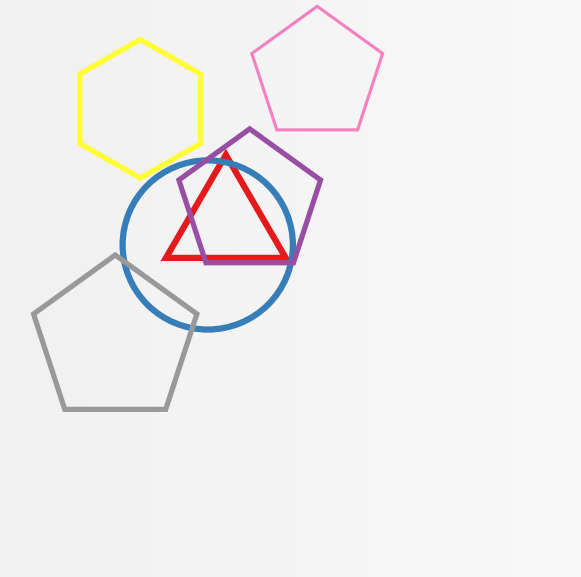[{"shape": "triangle", "thickness": 3, "radius": 0.59, "center": [0.389, 0.612]}, {"shape": "circle", "thickness": 3, "radius": 0.73, "center": [0.357, 0.575]}, {"shape": "pentagon", "thickness": 2.5, "radius": 0.64, "center": [0.43, 0.648]}, {"shape": "hexagon", "thickness": 2.5, "radius": 0.6, "center": [0.241, 0.811]}, {"shape": "pentagon", "thickness": 1.5, "radius": 0.59, "center": [0.546, 0.87]}, {"shape": "pentagon", "thickness": 2.5, "radius": 0.74, "center": [0.198, 0.41]}]